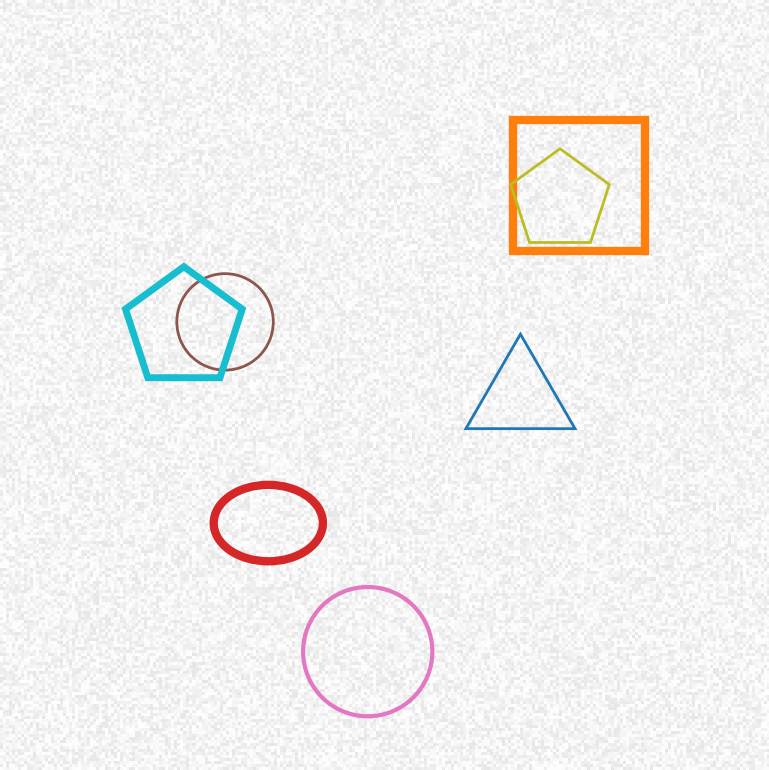[{"shape": "triangle", "thickness": 1, "radius": 0.41, "center": [0.676, 0.484]}, {"shape": "square", "thickness": 3, "radius": 0.43, "center": [0.752, 0.759]}, {"shape": "oval", "thickness": 3, "radius": 0.35, "center": [0.348, 0.321]}, {"shape": "circle", "thickness": 1, "radius": 0.31, "center": [0.292, 0.582]}, {"shape": "circle", "thickness": 1.5, "radius": 0.42, "center": [0.478, 0.154]}, {"shape": "pentagon", "thickness": 1, "radius": 0.34, "center": [0.727, 0.74]}, {"shape": "pentagon", "thickness": 2.5, "radius": 0.4, "center": [0.239, 0.574]}]